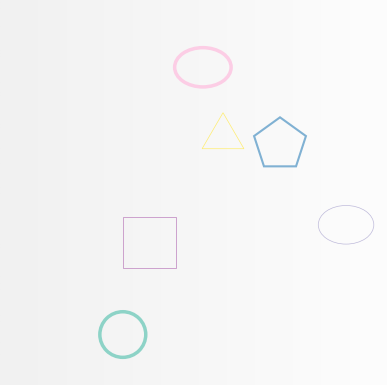[{"shape": "circle", "thickness": 2.5, "radius": 0.3, "center": [0.317, 0.131]}, {"shape": "oval", "thickness": 0.5, "radius": 0.36, "center": [0.893, 0.416]}, {"shape": "pentagon", "thickness": 1.5, "radius": 0.35, "center": [0.723, 0.625]}, {"shape": "oval", "thickness": 2.5, "radius": 0.36, "center": [0.524, 0.825]}, {"shape": "square", "thickness": 0.5, "radius": 0.34, "center": [0.386, 0.37]}, {"shape": "triangle", "thickness": 0.5, "radius": 0.31, "center": [0.576, 0.645]}]